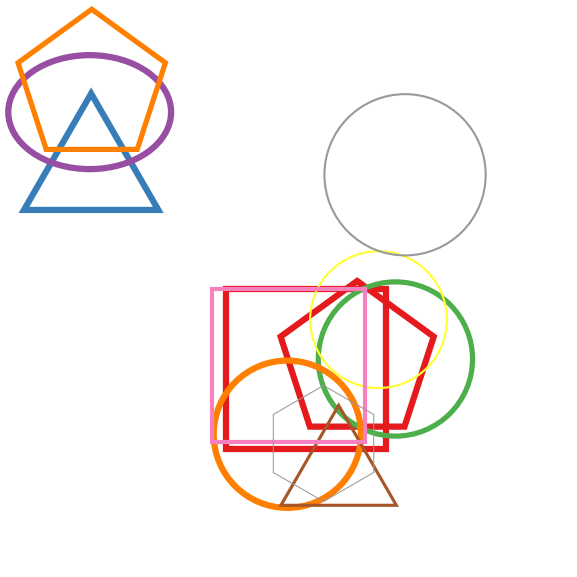[{"shape": "pentagon", "thickness": 3, "radius": 0.7, "center": [0.618, 0.373]}, {"shape": "square", "thickness": 3, "radius": 0.69, "center": [0.53, 0.36]}, {"shape": "triangle", "thickness": 3, "radius": 0.67, "center": [0.158, 0.703]}, {"shape": "circle", "thickness": 2.5, "radius": 0.67, "center": [0.685, 0.377]}, {"shape": "oval", "thickness": 3, "radius": 0.7, "center": [0.155, 0.805]}, {"shape": "pentagon", "thickness": 2.5, "radius": 0.67, "center": [0.159, 0.849]}, {"shape": "circle", "thickness": 3, "radius": 0.64, "center": [0.498, 0.247]}, {"shape": "circle", "thickness": 1, "radius": 0.59, "center": [0.655, 0.446]}, {"shape": "triangle", "thickness": 1.5, "radius": 0.58, "center": [0.586, 0.182]}, {"shape": "square", "thickness": 2, "radius": 0.66, "center": [0.499, 0.367]}, {"shape": "hexagon", "thickness": 0.5, "radius": 0.5, "center": [0.56, 0.231]}, {"shape": "circle", "thickness": 1, "radius": 0.7, "center": [0.701, 0.697]}]